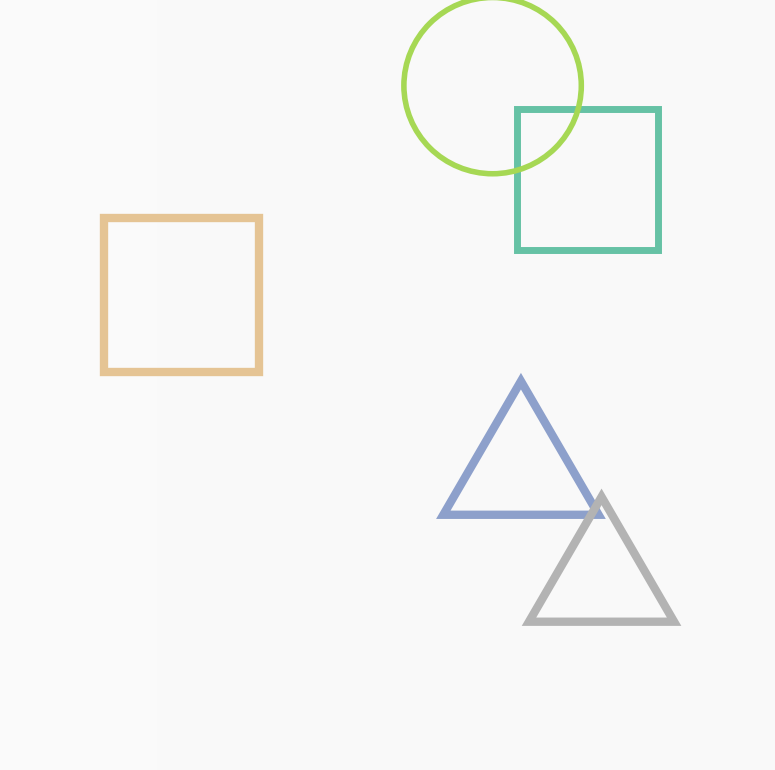[{"shape": "square", "thickness": 2.5, "radius": 0.46, "center": [0.758, 0.767]}, {"shape": "triangle", "thickness": 3, "radius": 0.58, "center": [0.672, 0.389]}, {"shape": "circle", "thickness": 2, "radius": 0.57, "center": [0.636, 0.889]}, {"shape": "square", "thickness": 3, "radius": 0.5, "center": [0.234, 0.617]}, {"shape": "triangle", "thickness": 3, "radius": 0.54, "center": [0.776, 0.247]}]